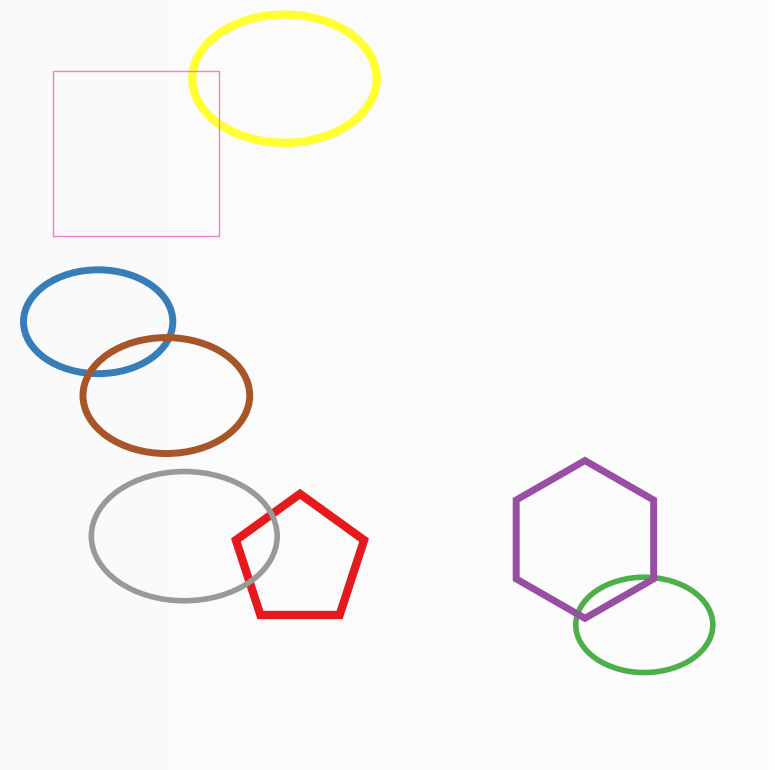[{"shape": "pentagon", "thickness": 3, "radius": 0.43, "center": [0.387, 0.272]}, {"shape": "oval", "thickness": 2.5, "radius": 0.48, "center": [0.127, 0.582]}, {"shape": "oval", "thickness": 2, "radius": 0.44, "center": [0.831, 0.188]}, {"shape": "hexagon", "thickness": 2.5, "radius": 0.51, "center": [0.755, 0.299]}, {"shape": "oval", "thickness": 3, "radius": 0.59, "center": [0.367, 0.898]}, {"shape": "oval", "thickness": 2.5, "radius": 0.54, "center": [0.215, 0.486]}, {"shape": "square", "thickness": 0.5, "radius": 0.53, "center": [0.175, 0.8]}, {"shape": "oval", "thickness": 2, "radius": 0.6, "center": [0.238, 0.304]}]